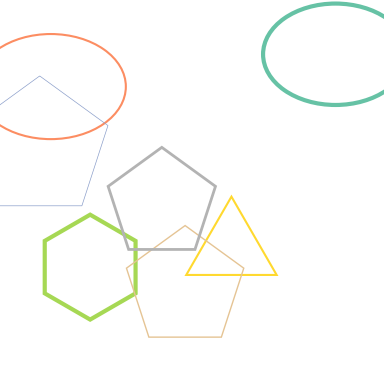[{"shape": "oval", "thickness": 3, "radius": 0.94, "center": [0.871, 0.859]}, {"shape": "oval", "thickness": 1.5, "radius": 0.97, "center": [0.132, 0.775]}, {"shape": "pentagon", "thickness": 0.5, "radius": 0.93, "center": [0.103, 0.616]}, {"shape": "hexagon", "thickness": 3, "radius": 0.68, "center": [0.234, 0.306]}, {"shape": "triangle", "thickness": 1.5, "radius": 0.68, "center": [0.601, 0.354]}, {"shape": "pentagon", "thickness": 1, "radius": 0.8, "center": [0.481, 0.254]}, {"shape": "pentagon", "thickness": 2, "radius": 0.73, "center": [0.42, 0.471]}]